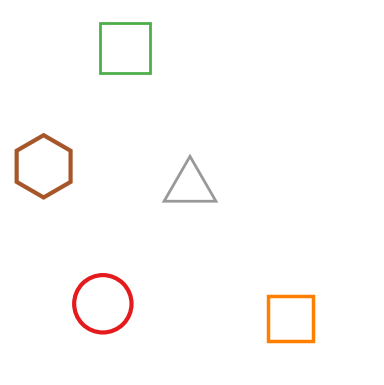[{"shape": "circle", "thickness": 3, "radius": 0.37, "center": [0.267, 0.211]}, {"shape": "square", "thickness": 2, "radius": 0.32, "center": [0.326, 0.875]}, {"shape": "square", "thickness": 2.5, "radius": 0.29, "center": [0.754, 0.172]}, {"shape": "hexagon", "thickness": 3, "radius": 0.4, "center": [0.113, 0.568]}, {"shape": "triangle", "thickness": 2, "radius": 0.39, "center": [0.494, 0.516]}]